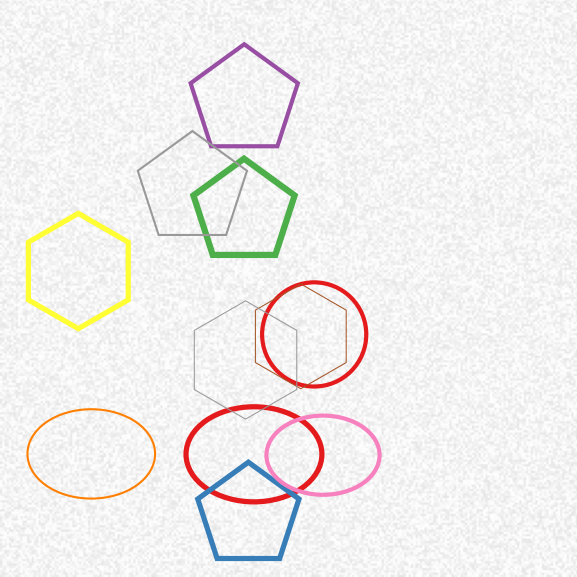[{"shape": "circle", "thickness": 2, "radius": 0.45, "center": [0.544, 0.42]}, {"shape": "oval", "thickness": 2.5, "radius": 0.59, "center": [0.44, 0.212]}, {"shape": "pentagon", "thickness": 2.5, "radius": 0.46, "center": [0.43, 0.107]}, {"shape": "pentagon", "thickness": 3, "radius": 0.46, "center": [0.423, 0.632]}, {"shape": "pentagon", "thickness": 2, "radius": 0.49, "center": [0.423, 0.825]}, {"shape": "oval", "thickness": 1, "radius": 0.55, "center": [0.158, 0.213]}, {"shape": "hexagon", "thickness": 2.5, "radius": 0.5, "center": [0.136, 0.53]}, {"shape": "hexagon", "thickness": 0.5, "radius": 0.45, "center": [0.521, 0.417]}, {"shape": "oval", "thickness": 2, "radius": 0.49, "center": [0.559, 0.211]}, {"shape": "hexagon", "thickness": 0.5, "radius": 0.51, "center": [0.425, 0.376]}, {"shape": "pentagon", "thickness": 1, "radius": 0.5, "center": [0.333, 0.673]}]